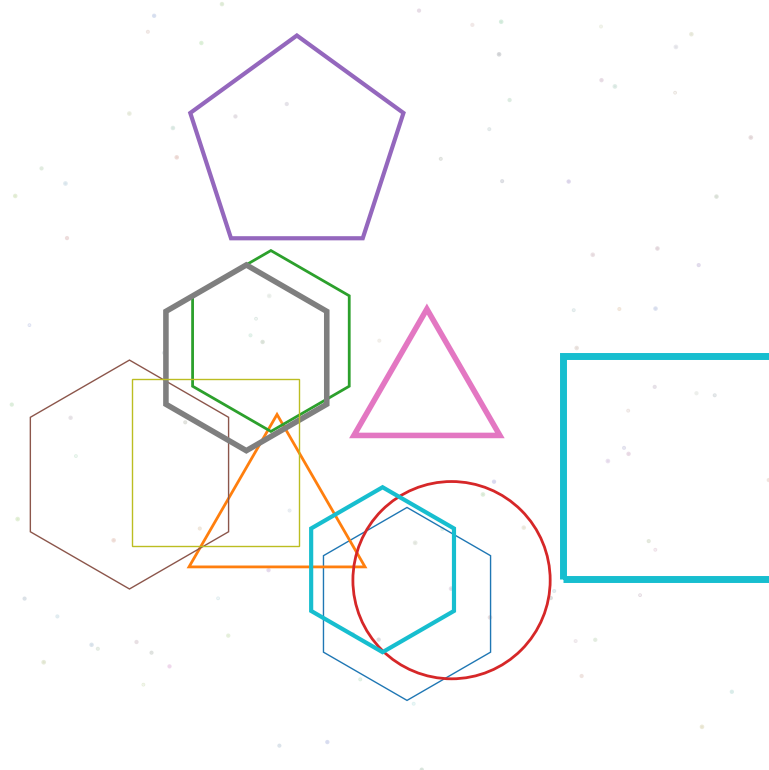[{"shape": "hexagon", "thickness": 0.5, "radius": 0.63, "center": [0.529, 0.216]}, {"shape": "triangle", "thickness": 1, "radius": 0.66, "center": [0.36, 0.33]}, {"shape": "hexagon", "thickness": 1, "radius": 0.59, "center": [0.352, 0.557]}, {"shape": "circle", "thickness": 1, "radius": 0.64, "center": [0.586, 0.247]}, {"shape": "pentagon", "thickness": 1.5, "radius": 0.73, "center": [0.386, 0.808]}, {"shape": "hexagon", "thickness": 0.5, "radius": 0.74, "center": [0.168, 0.384]}, {"shape": "triangle", "thickness": 2, "radius": 0.55, "center": [0.554, 0.489]}, {"shape": "hexagon", "thickness": 2, "radius": 0.6, "center": [0.32, 0.535]}, {"shape": "square", "thickness": 0.5, "radius": 0.54, "center": [0.28, 0.399]}, {"shape": "square", "thickness": 2.5, "radius": 0.72, "center": [0.876, 0.393]}, {"shape": "hexagon", "thickness": 1.5, "radius": 0.54, "center": [0.497, 0.26]}]